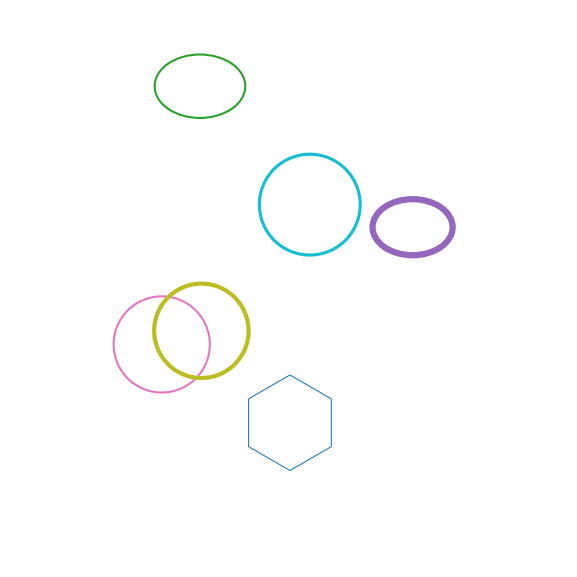[{"shape": "hexagon", "thickness": 0.5, "radius": 0.41, "center": [0.502, 0.267]}, {"shape": "oval", "thickness": 1, "radius": 0.39, "center": [0.346, 0.85]}, {"shape": "oval", "thickness": 3, "radius": 0.35, "center": [0.714, 0.606]}, {"shape": "circle", "thickness": 1, "radius": 0.42, "center": [0.28, 0.403]}, {"shape": "circle", "thickness": 2, "radius": 0.41, "center": [0.349, 0.426]}, {"shape": "circle", "thickness": 1.5, "radius": 0.44, "center": [0.536, 0.645]}]